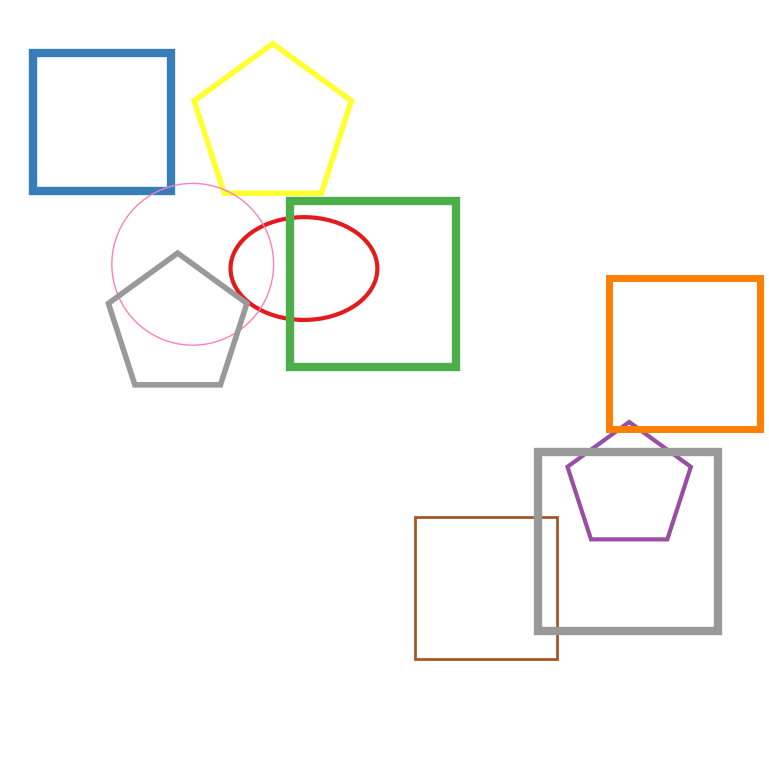[{"shape": "oval", "thickness": 1.5, "radius": 0.48, "center": [0.395, 0.651]}, {"shape": "square", "thickness": 3, "radius": 0.45, "center": [0.132, 0.842]}, {"shape": "square", "thickness": 3, "radius": 0.54, "center": [0.484, 0.632]}, {"shape": "pentagon", "thickness": 1.5, "radius": 0.42, "center": [0.817, 0.368]}, {"shape": "square", "thickness": 2.5, "radius": 0.49, "center": [0.889, 0.541]}, {"shape": "pentagon", "thickness": 2, "radius": 0.54, "center": [0.354, 0.836]}, {"shape": "square", "thickness": 1, "radius": 0.46, "center": [0.631, 0.237]}, {"shape": "circle", "thickness": 0.5, "radius": 0.53, "center": [0.25, 0.657]}, {"shape": "pentagon", "thickness": 2, "radius": 0.47, "center": [0.231, 0.577]}, {"shape": "square", "thickness": 3, "radius": 0.58, "center": [0.816, 0.297]}]